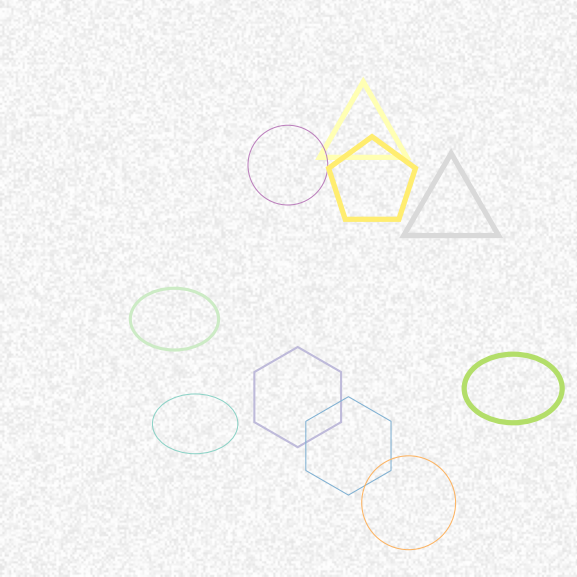[{"shape": "oval", "thickness": 0.5, "radius": 0.37, "center": [0.338, 0.265]}, {"shape": "triangle", "thickness": 2.5, "radius": 0.44, "center": [0.629, 0.77]}, {"shape": "hexagon", "thickness": 1, "radius": 0.43, "center": [0.516, 0.312]}, {"shape": "hexagon", "thickness": 0.5, "radius": 0.43, "center": [0.603, 0.227]}, {"shape": "circle", "thickness": 0.5, "radius": 0.41, "center": [0.708, 0.129]}, {"shape": "oval", "thickness": 2.5, "radius": 0.42, "center": [0.889, 0.326]}, {"shape": "triangle", "thickness": 2.5, "radius": 0.47, "center": [0.781, 0.639]}, {"shape": "circle", "thickness": 0.5, "radius": 0.35, "center": [0.498, 0.713]}, {"shape": "oval", "thickness": 1.5, "radius": 0.38, "center": [0.302, 0.447]}, {"shape": "pentagon", "thickness": 2.5, "radius": 0.4, "center": [0.644, 0.683]}]